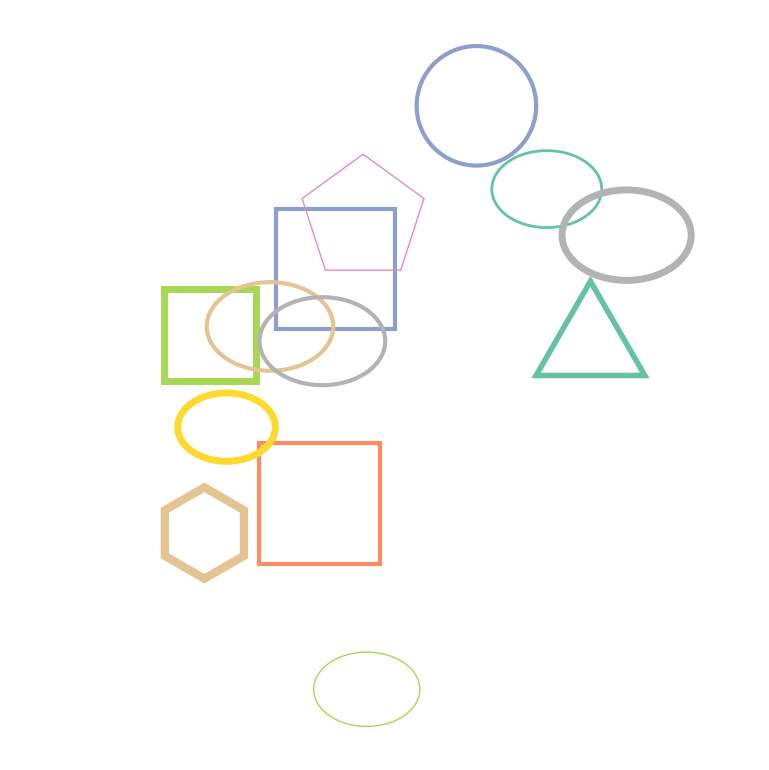[{"shape": "oval", "thickness": 1, "radius": 0.36, "center": [0.71, 0.754]}, {"shape": "triangle", "thickness": 2, "radius": 0.41, "center": [0.767, 0.553]}, {"shape": "square", "thickness": 1.5, "radius": 0.39, "center": [0.415, 0.346]}, {"shape": "circle", "thickness": 1.5, "radius": 0.39, "center": [0.619, 0.863]}, {"shape": "square", "thickness": 1.5, "radius": 0.39, "center": [0.436, 0.651]}, {"shape": "pentagon", "thickness": 0.5, "radius": 0.42, "center": [0.471, 0.716]}, {"shape": "oval", "thickness": 0.5, "radius": 0.34, "center": [0.476, 0.105]}, {"shape": "square", "thickness": 2.5, "radius": 0.3, "center": [0.273, 0.565]}, {"shape": "oval", "thickness": 2.5, "radius": 0.32, "center": [0.294, 0.445]}, {"shape": "oval", "thickness": 1.5, "radius": 0.41, "center": [0.351, 0.576]}, {"shape": "hexagon", "thickness": 3, "radius": 0.3, "center": [0.265, 0.308]}, {"shape": "oval", "thickness": 2.5, "radius": 0.42, "center": [0.814, 0.695]}, {"shape": "oval", "thickness": 1.5, "radius": 0.41, "center": [0.419, 0.557]}]